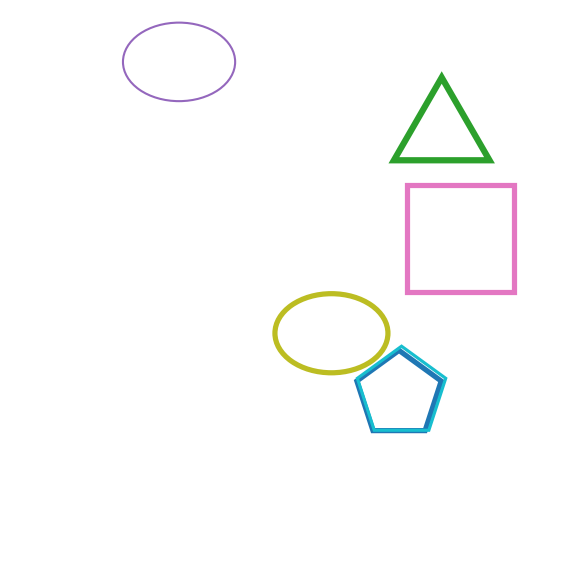[{"shape": "pentagon", "thickness": 2.5, "radius": 0.38, "center": [0.691, 0.316]}, {"shape": "triangle", "thickness": 3, "radius": 0.48, "center": [0.765, 0.769]}, {"shape": "oval", "thickness": 1, "radius": 0.49, "center": [0.31, 0.892]}, {"shape": "square", "thickness": 2.5, "radius": 0.47, "center": [0.797, 0.586]}, {"shape": "oval", "thickness": 2.5, "radius": 0.49, "center": [0.574, 0.422]}, {"shape": "pentagon", "thickness": 1.5, "radius": 0.4, "center": [0.695, 0.319]}]